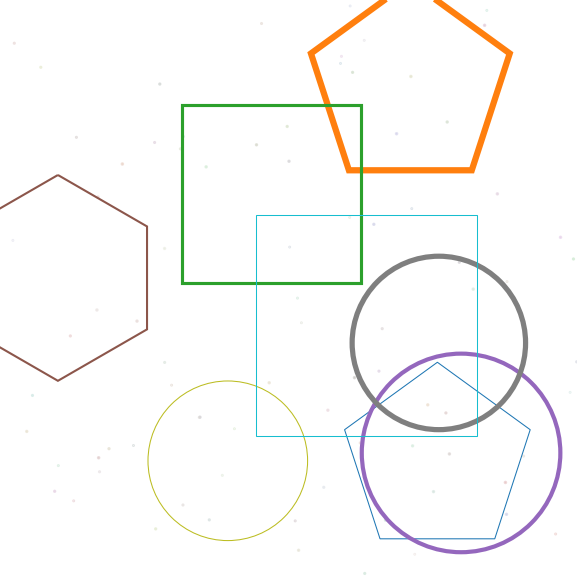[{"shape": "pentagon", "thickness": 0.5, "radius": 0.84, "center": [0.757, 0.203]}, {"shape": "pentagon", "thickness": 3, "radius": 0.9, "center": [0.711, 0.851]}, {"shape": "square", "thickness": 1.5, "radius": 0.77, "center": [0.47, 0.664]}, {"shape": "circle", "thickness": 2, "radius": 0.86, "center": [0.798, 0.215]}, {"shape": "hexagon", "thickness": 1, "radius": 0.89, "center": [0.1, 0.518]}, {"shape": "circle", "thickness": 2.5, "radius": 0.75, "center": [0.76, 0.405]}, {"shape": "circle", "thickness": 0.5, "radius": 0.69, "center": [0.394, 0.201]}, {"shape": "square", "thickness": 0.5, "radius": 0.96, "center": [0.635, 0.436]}]